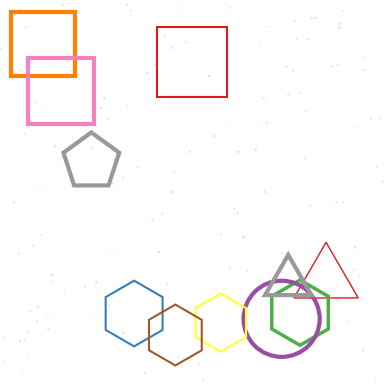[{"shape": "square", "thickness": 1.5, "radius": 0.45, "center": [0.499, 0.838]}, {"shape": "triangle", "thickness": 1, "radius": 0.48, "center": [0.847, 0.274]}, {"shape": "hexagon", "thickness": 1.5, "radius": 0.43, "center": [0.348, 0.186]}, {"shape": "hexagon", "thickness": 2.5, "radius": 0.42, "center": [0.779, 0.188]}, {"shape": "circle", "thickness": 3, "radius": 0.49, "center": [0.732, 0.172]}, {"shape": "square", "thickness": 3, "radius": 0.41, "center": [0.113, 0.885]}, {"shape": "hexagon", "thickness": 1.5, "radius": 0.38, "center": [0.574, 0.162]}, {"shape": "hexagon", "thickness": 1.5, "radius": 0.4, "center": [0.455, 0.13]}, {"shape": "square", "thickness": 3, "radius": 0.43, "center": [0.158, 0.763]}, {"shape": "pentagon", "thickness": 3, "radius": 0.38, "center": [0.237, 0.58]}, {"shape": "triangle", "thickness": 3, "radius": 0.35, "center": [0.749, 0.268]}]